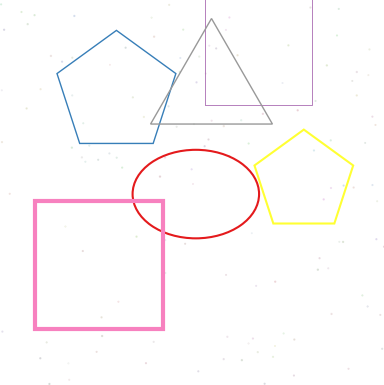[{"shape": "oval", "thickness": 1.5, "radius": 0.82, "center": [0.509, 0.496]}, {"shape": "pentagon", "thickness": 1, "radius": 0.81, "center": [0.302, 0.759]}, {"shape": "square", "thickness": 0.5, "radius": 0.7, "center": [0.672, 0.867]}, {"shape": "pentagon", "thickness": 1.5, "radius": 0.67, "center": [0.789, 0.529]}, {"shape": "square", "thickness": 3, "radius": 0.83, "center": [0.257, 0.313]}, {"shape": "triangle", "thickness": 1, "radius": 0.91, "center": [0.549, 0.769]}]